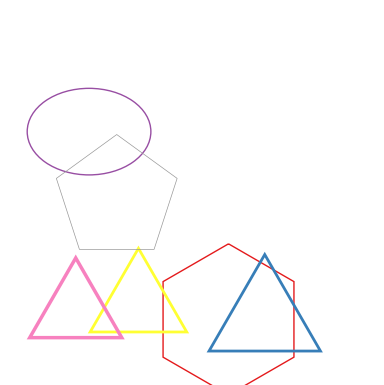[{"shape": "hexagon", "thickness": 1, "radius": 0.98, "center": [0.594, 0.17]}, {"shape": "triangle", "thickness": 2, "radius": 0.84, "center": [0.688, 0.172]}, {"shape": "oval", "thickness": 1, "radius": 0.8, "center": [0.231, 0.658]}, {"shape": "triangle", "thickness": 2, "radius": 0.72, "center": [0.36, 0.21]}, {"shape": "triangle", "thickness": 2.5, "radius": 0.69, "center": [0.197, 0.192]}, {"shape": "pentagon", "thickness": 0.5, "radius": 0.82, "center": [0.303, 0.486]}]